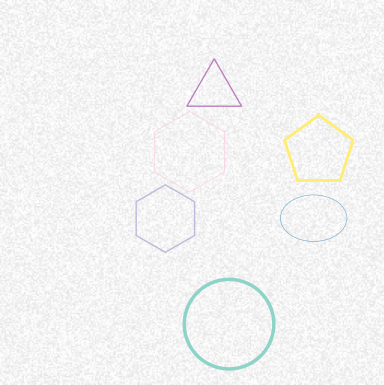[{"shape": "circle", "thickness": 2.5, "radius": 0.58, "center": [0.595, 0.158]}, {"shape": "hexagon", "thickness": 1, "radius": 0.44, "center": [0.43, 0.432]}, {"shape": "oval", "thickness": 0.5, "radius": 0.43, "center": [0.815, 0.433]}, {"shape": "hexagon", "thickness": 0.5, "radius": 0.52, "center": [0.493, 0.606]}, {"shape": "triangle", "thickness": 1, "radius": 0.41, "center": [0.556, 0.765]}, {"shape": "pentagon", "thickness": 2, "radius": 0.47, "center": [0.828, 0.607]}]